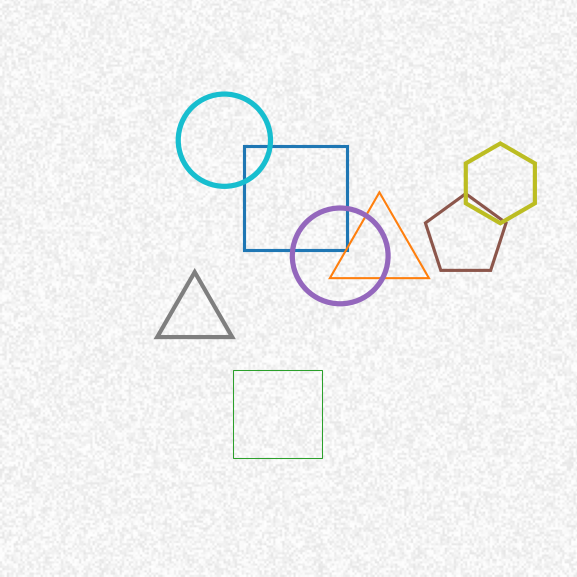[{"shape": "square", "thickness": 1.5, "radius": 0.45, "center": [0.512, 0.656]}, {"shape": "triangle", "thickness": 1, "radius": 0.5, "center": [0.657, 0.567]}, {"shape": "square", "thickness": 0.5, "radius": 0.38, "center": [0.481, 0.282]}, {"shape": "circle", "thickness": 2.5, "radius": 0.41, "center": [0.589, 0.556]}, {"shape": "pentagon", "thickness": 1.5, "radius": 0.37, "center": [0.806, 0.59]}, {"shape": "triangle", "thickness": 2, "radius": 0.37, "center": [0.337, 0.453]}, {"shape": "hexagon", "thickness": 2, "radius": 0.35, "center": [0.866, 0.682]}, {"shape": "circle", "thickness": 2.5, "radius": 0.4, "center": [0.389, 0.756]}]